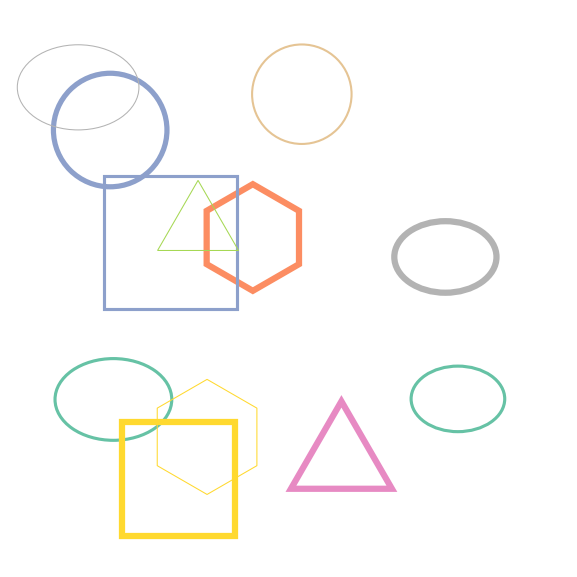[{"shape": "oval", "thickness": 1.5, "radius": 0.41, "center": [0.793, 0.308]}, {"shape": "oval", "thickness": 1.5, "radius": 0.51, "center": [0.196, 0.307]}, {"shape": "hexagon", "thickness": 3, "radius": 0.46, "center": [0.438, 0.588]}, {"shape": "circle", "thickness": 2.5, "radius": 0.49, "center": [0.191, 0.774]}, {"shape": "square", "thickness": 1.5, "radius": 0.57, "center": [0.295, 0.58]}, {"shape": "triangle", "thickness": 3, "radius": 0.5, "center": [0.591, 0.203]}, {"shape": "triangle", "thickness": 0.5, "radius": 0.4, "center": [0.343, 0.606]}, {"shape": "square", "thickness": 3, "radius": 0.49, "center": [0.309, 0.17]}, {"shape": "hexagon", "thickness": 0.5, "radius": 0.5, "center": [0.359, 0.243]}, {"shape": "circle", "thickness": 1, "radius": 0.43, "center": [0.523, 0.836]}, {"shape": "oval", "thickness": 0.5, "radius": 0.53, "center": [0.135, 0.848]}, {"shape": "oval", "thickness": 3, "radius": 0.44, "center": [0.771, 0.554]}]